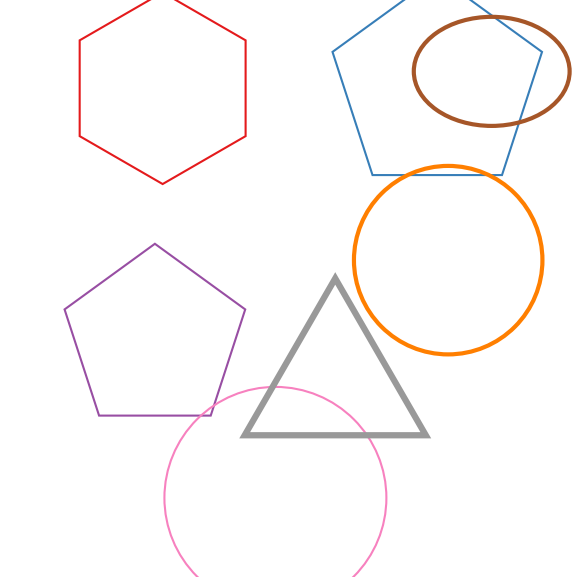[{"shape": "hexagon", "thickness": 1, "radius": 0.83, "center": [0.282, 0.846]}, {"shape": "pentagon", "thickness": 1, "radius": 0.95, "center": [0.757, 0.85]}, {"shape": "pentagon", "thickness": 1, "radius": 0.82, "center": [0.268, 0.413]}, {"shape": "circle", "thickness": 2, "radius": 0.82, "center": [0.776, 0.549]}, {"shape": "oval", "thickness": 2, "radius": 0.67, "center": [0.851, 0.876]}, {"shape": "circle", "thickness": 1, "radius": 0.96, "center": [0.477, 0.137]}, {"shape": "triangle", "thickness": 3, "radius": 0.91, "center": [0.581, 0.336]}]